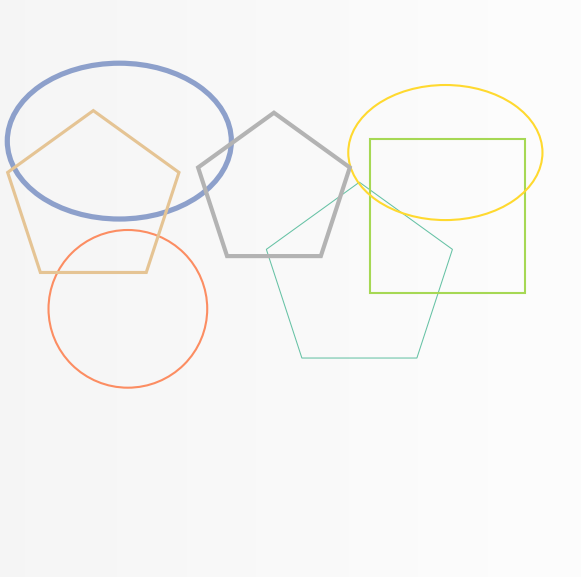[{"shape": "pentagon", "thickness": 0.5, "radius": 0.84, "center": [0.618, 0.515]}, {"shape": "circle", "thickness": 1, "radius": 0.68, "center": [0.22, 0.464]}, {"shape": "oval", "thickness": 2.5, "radius": 0.96, "center": [0.205, 0.755]}, {"shape": "square", "thickness": 1, "radius": 0.67, "center": [0.77, 0.625]}, {"shape": "oval", "thickness": 1, "radius": 0.84, "center": [0.766, 0.735]}, {"shape": "pentagon", "thickness": 1.5, "radius": 0.77, "center": [0.161, 0.653]}, {"shape": "pentagon", "thickness": 2, "radius": 0.69, "center": [0.471, 0.667]}]